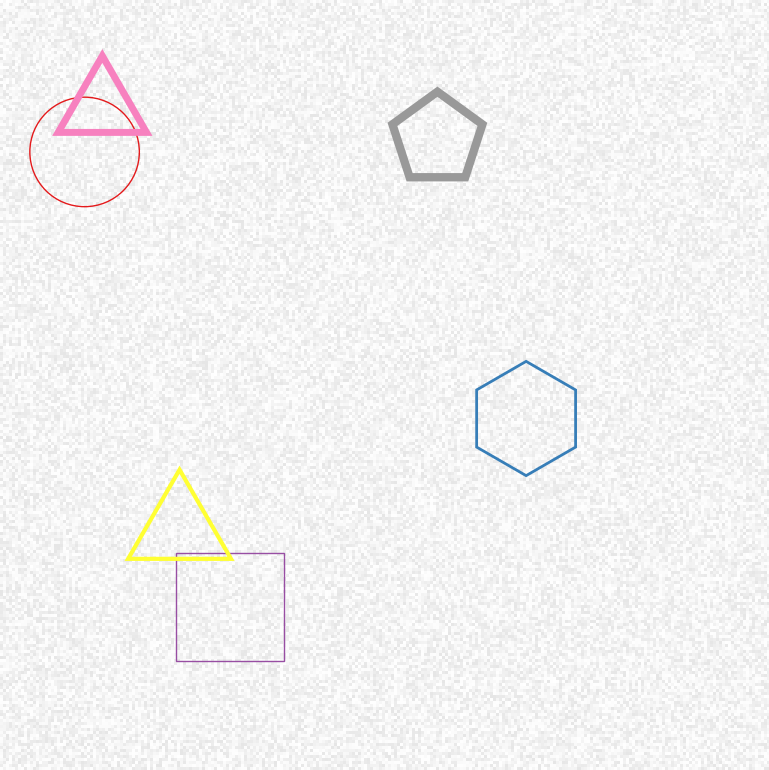[{"shape": "circle", "thickness": 0.5, "radius": 0.36, "center": [0.11, 0.803]}, {"shape": "hexagon", "thickness": 1, "radius": 0.37, "center": [0.683, 0.456]}, {"shape": "square", "thickness": 0.5, "radius": 0.35, "center": [0.299, 0.211]}, {"shape": "triangle", "thickness": 1.5, "radius": 0.39, "center": [0.233, 0.313]}, {"shape": "triangle", "thickness": 2.5, "radius": 0.33, "center": [0.133, 0.861]}, {"shape": "pentagon", "thickness": 3, "radius": 0.31, "center": [0.568, 0.82]}]